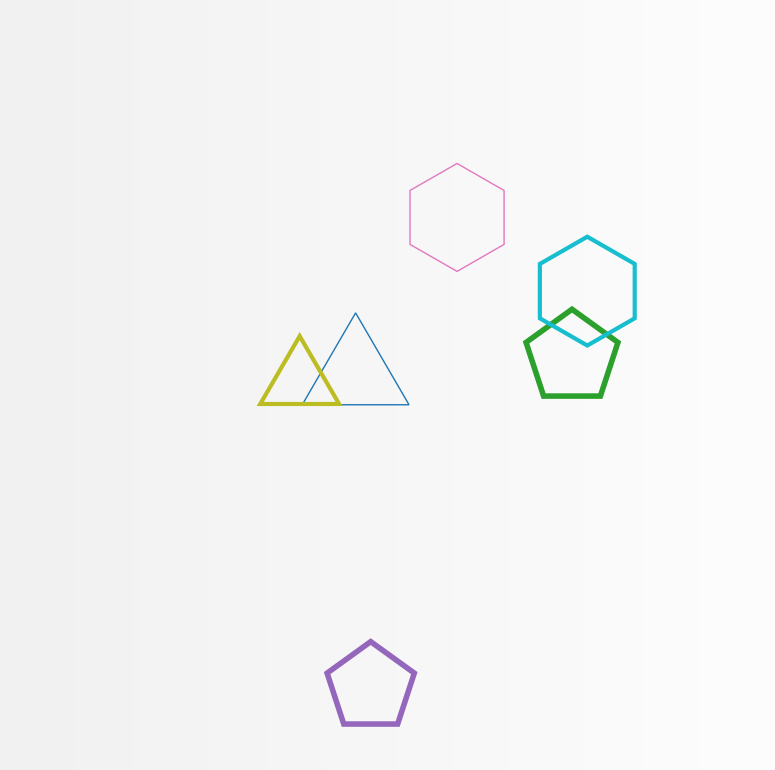[{"shape": "triangle", "thickness": 0.5, "radius": 0.4, "center": [0.459, 0.514]}, {"shape": "pentagon", "thickness": 2, "radius": 0.31, "center": [0.738, 0.536]}, {"shape": "pentagon", "thickness": 2, "radius": 0.3, "center": [0.478, 0.108]}, {"shape": "hexagon", "thickness": 0.5, "radius": 0.35, "center": [0.59, 0.718]}, {"shape": "triangle", "thickness": 1.5, "radius": 0.29, "center": [0.387, 0.505]}, {"shape": "hexagon", "thickness": 1.5, "radius": 0.35, "center": [0.758, 0.622]}]